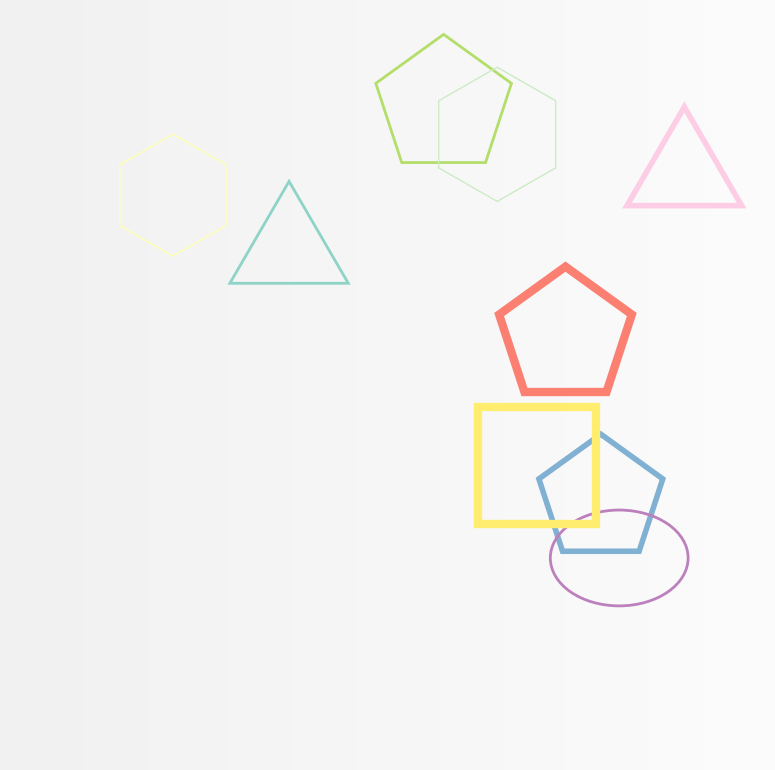[{"shape": "triangle", "thickness": 1, "radius": 0.44, "center": [0.373, 0.676]}, {"shape": "hexagon", "thickness": 0.5, "radius": 0.4, "center": [0.223, 0.747]}, {"shape": "pentagon", "thickness": 3, "radius": 0.45, "center": [0.73, 0.564]}, {"shape": "pentagon", "thickness": 2, "radius": 0.42, "center": [0.775, 0.352]}, {"shape": "pentagon", "thickness": 1, "radius": 0.46, "center": [0.572, 0.863]}, {"shape": "triangle", "thickness": 2, "radius": 0.43, "center": [0.883, 0.776]}, {"shape": "oval", "thickness": 1, "radius": 0.44, "center": [0.799, 0.275]}, {"shape": "hexagon", "thickness": 0.5, "radius": 0.44, "center": [0.642, 0.826]}, {"shape": "square", "thickness": 3, "radius": 0.38, "center": [0.693, 0.395]}]